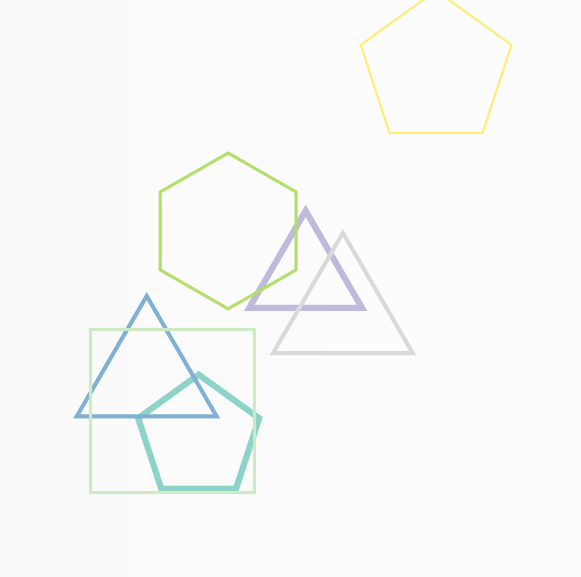[{"shape": "pentagon", "thickness": 3, "radius": 0.55, "center": [0.342, 0.241]}, {"shape": "triangle", "thickness": 3, "radius": 0.56, "center": [0.526, 0.522]}, {"shape": "triangle", "thickness": 2, "radius": 0.69, "center": [0.252, 0.348]}, {"shape": "hexagon", "thickness": 1.5, "radius": 0.67, "center": [0.392, 0.599]}, {"shape": "triangle", "thickness": 2, "radius": 0.69, "center": [0.59, 0.457]}, {"shape": "square", "thickness": 1.5, "radius": 0.7, "center": [0.295, 0.289]}, {"shape": "pentagon", "thickness": 1, "radius": 0.68, "center": [0.75, 0.879]}]